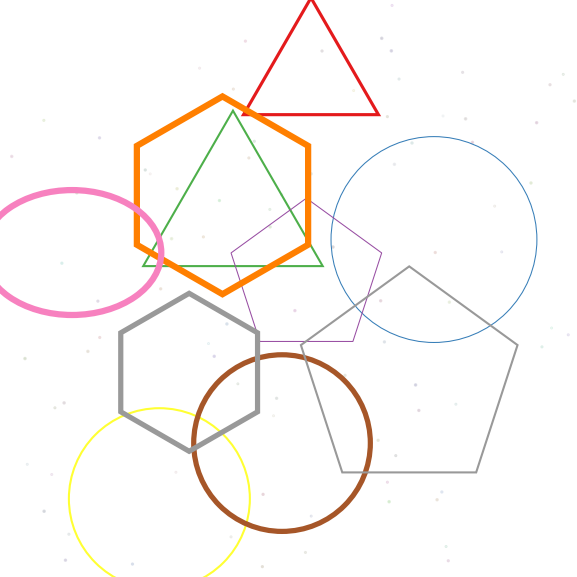[{"shape": "triangle", "thickness": 1.5, "radius": 0.67, "center": [0.538, 0.868]}, {"shape": "circle", "thickness": 0.5, "radius": 0.89, "center": [0.751, 0.584]}, {"shape": "triangle", "thickness": 1, "radius": 0.9, "center": [0.403, 0.628]}, {"shape": "pentagon", "thickness": 0.5, "radius": 0.69, "center": [0.531, 0.519]}, {"shape": "hexagon", "thickness": 3, "radius": 0.86, "center": [0.385, 0.661]}, {"shape": "circle", "thickness": 1, "radius": 0.78, "center": [0.276, 0.136]}, {"shape": "circle", "thickness": 2.5, "radius": 0.76, "center": [0.488, 0.232]}, {"shape": "oval", "thickness": 3, "radius": 0.77, "center": [0.125, 0.562]}, {"shape": "hexagon", "thickness": 2.5, "radius": 0.68, "center": [0.328, 0.354]}, {"shape": "pentagon", "thickness": 1, "radius": 0.99, "center": [0.709, 0.341]}]